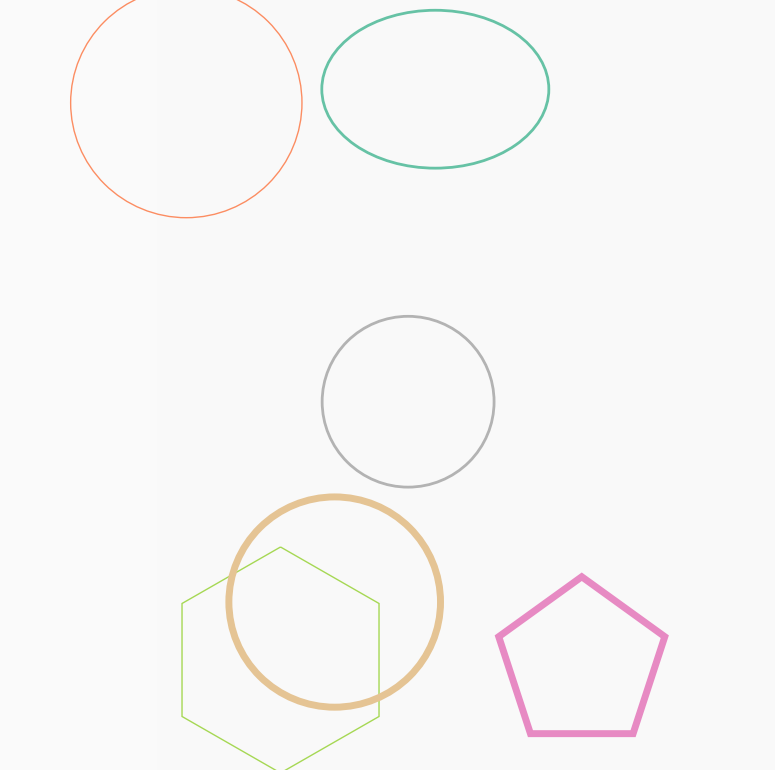[{"shape": "oval", "thickness": 1, "radius": 0.73, "center": [0.562, 0.884]}, {"shape": "circle", "thickness": 0.5, "radius": 0.75, "center": [0.24, 0.867]}, {"shape": "pentagon", "thickness": 2.5, "radius": 0.56, "center": [0.751, 0.138]}, {"shape": "hexagon", "thickness": 0.5, "radius": 0.73, "center": [0.362, 0.143]}, {"shape": "circle", "thickness": 2.5, "radius": 0.68, "center": [0.432, 0.218]}, {"shape": "circle", "thickness": 1, "radius": 0.55, "center": [0.527, 0.478]}]